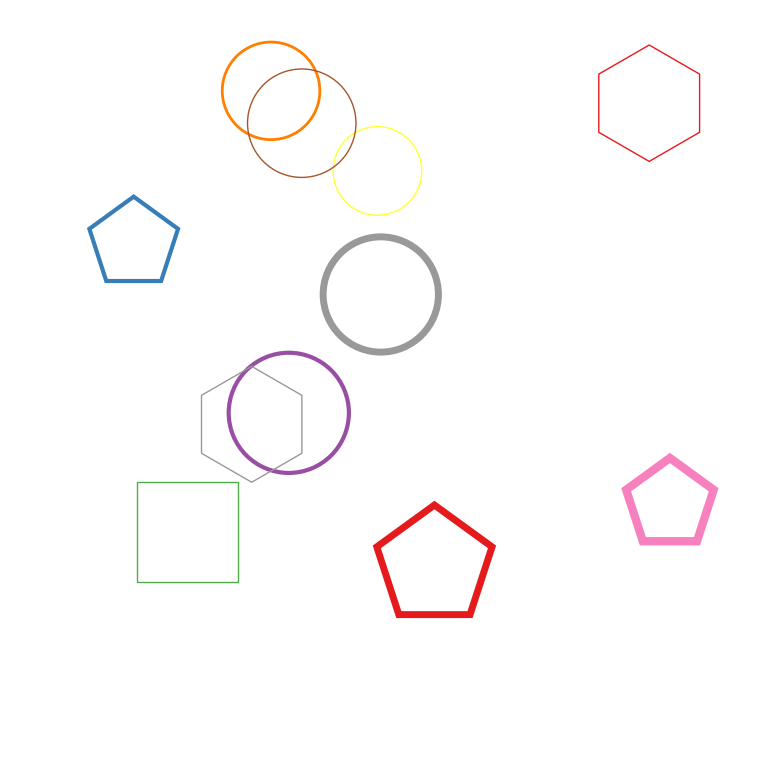[{"shape": "pentagon", "thickness": 2.5, "radius": 0.39, "center": [0.564, 0.265]}, {"shape": "hexagon", "thickness": 0.5, "radius": 0.38, "center": [0.843, 0.866]}, {"shape": "pentagon", "thickness": 1.5, "radius": 0.3, "center": [0.174, 0.684]}, {"shape": "square", "thickness": 0.5, "radius": 0.33, "center": [0.243, 0.309]}, {"shape": "circle", "thickness": 1.5, "radius": 0.39, "center": [0.375, 0.464]}, {"shape": "circle", "thickness": 1, "radius": 0.32, "center": [0.352, 0.882]}, {"shape": "circle", "thickness": 0.5, "radius": 0.29, "center": [0.49, 0.778]}, {"shape": "circle", "thickness": 0.5, "radius": 0.35, "center": [0.392, 0.84]}, {"shape": "pentagon", "thickness": 3, "radius": 0.3, "center": [0.87, 0.345]}, {"shape": "circle", "thickness": 2.5, "radius": 0.37, "center": [0.495, 0.618]}, {"shape": "hexagon", "thickness": 0.5, "radius": 0.38, "center": [0.327, 0.449]}]